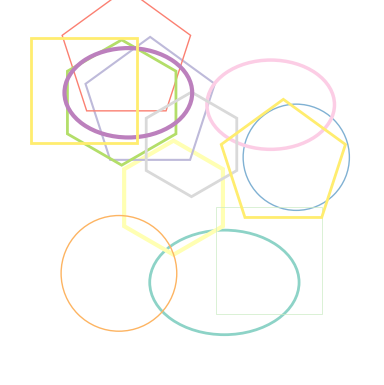[{"shape": "oval", "thickness": 2, "radius": 0.97, "center": [0.583, 0.266]}, {"shape": "hexagon", "thickness": 3, "radius": 0.74, "center": [0.451, 0.487]}, {"shape": "pentagon", "thickness": 1.5, "radius": 0.88, "center": [0.39, 0.728]}, {"shape": "pentagon", "thickness": 1, "radius": 0.88, "center": [0.328, 0.854]}, {"shape": "circle", "thickness": 1, "radius": 0.69, "center": [0.77, 0.592]}, {"shape": "circle", "thickness": 1, "radius": 0.75, "center": [0.309, 0.29]}, {"shape": "hexagon", "thickness": 2, "radius": 0.81, "center": [0.316, 0.734]}, {"shape": "oval", "thickness": 2.5, "radius": 0.83, "center": [0.703, 0.728]}, {"shape": "hexagon", "thickness": 2, "radius": 0.68, "center": [0.497, 0.625]}, {"shape": "oval", "thickness": 3, "radius": 0.83, "center": [0.333, 0.759]}, {"shape": "square", "thickness": 0.5, "radius": 0.69, "center": [0.699, 0.323]}, {"shape": "square", "thickness": 2, "radius": 0.68, "center": [0.219, 0.765]}, {"shape": "pentagon", "thickness": 2, "radius": 0.85, "center": [0.736, 0.572]}]